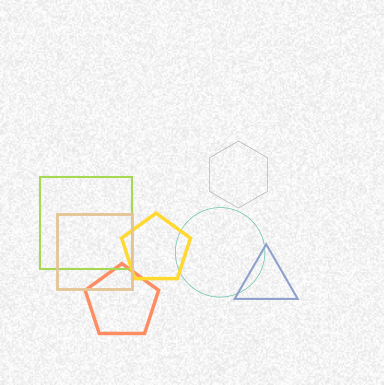[{"shape": "circle", "thickness": 0.5, "radius": 0.58, "center": [0.572, 0.345]}, {"shape": "pentagon", "thickness": 2.5, "radius": 0.5, "center": [0.317, 0.215]}, {"shape": "triangle", "thickness": 1.5, "radius": 0.47, "center": [0.691, 0.271]}, {"shape": "square", "thickness": 1.5, "radius": 0.6, "center": [0.223, 0.421]}, {"shape": "pentagon", "thickness": 2.5, "radius": 0.47, "center": [0.405, 0.352]}, {"shape": "square", "thickness": 2, "radius": 0.49, "center": [0.246, 0.346]}, {"shape": "hexagon", "thickness": 0.5, "radius": 0.44, "center": [0.619, 0.547]}]